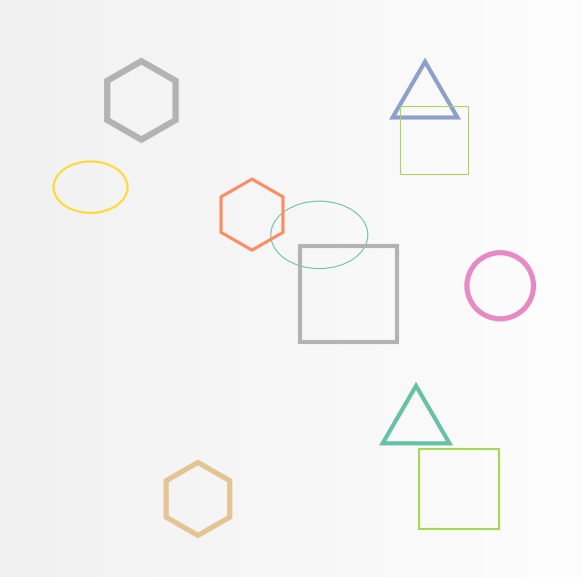[{"shape": "oval", "thickness": 0.5, "radius": 0.42, "center": [0.549, 0.592]}, {"shape": "triangle", "thickness": 2, "radius": 0.33, "center": [0.716, 0.265]}, {"shape": "hexagon", "thickness": 1.5, "radius": 0.31, "center": [0.434, 0.628]}, {"shape": "triangle", "thickness": 2, "radius": 0.32, "center": [0.731, 0.828]}, {"shape": "circle", "thickness": 2.5, "radius": 0.29, "center": [0.861, 0.504]}, {"shape": "square", "thickness": 0.5, "radius": 0.29, "center": [0.747, 0.757]}, {"shape": "square", "thickness": 1, "radius": 0.35, "center": [0.79, 0.152]}, {"shape": "oval", "thickness": 1, "radius": 0.32, "center": [0.156, 0.675]}, {"shape": "hexagon", "thickness": 2.5, "radius": 0.32, "center": [0.341, 0.135]}, {"shape": "hexagon", "thickness": 3, "radius": 0.34, "center": [0.243, 0.825]}, {"shape": "square", "thickness": 2, "radius": 0.42, "center": [0.6, 0.49]}]